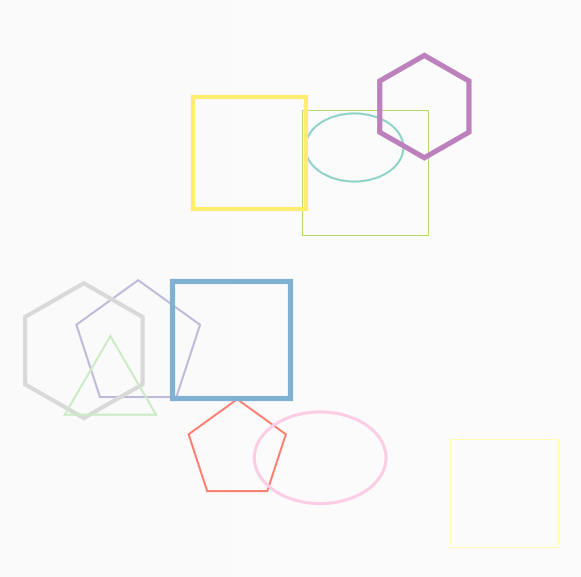[{"shape": "oval", "thickness": 1, "radius": 0.42, "center": [0.61, 0.744]}, {"shape": "square", "thickness": 0.5, "radius": 0.47, "center": [0.867, 0.145]}, {"shape": "pentagon", "thickness": 1, "radius": 0.56, "center": [0.238, 0.402]}, {"shape": "pentagon", "thickness": 1, "radius": 0.44, "center": [0.408, 0.22]}, {"shape": "square", "thickness": 2.5, "radius": 0.51, "center": [0.397, 0.411]}, {"shape": "square", "thickness": 0.5, "radius": 0.54, "center": [0.628, 0.701]}, {"shape": "oval", "thickness": 1.5, "radius": 0.57, "center": [0.551, 0.206]}, {"shape": "hexagon", "thickness": 2, "radius": 0.58, "center": [0.144, 0.392]}, {"shape": "hexagon", "thickness": 2.5, "radius": 0.44, "center": [0.73, 0.815]}, {"shape": "triangle", "thickness": 1, "radius": 0.45, "center": [0.19, 0.326]}, {"shape": "square", "thickness": 2, "radius": 0.48, "center": [0.43, 0.735]}]